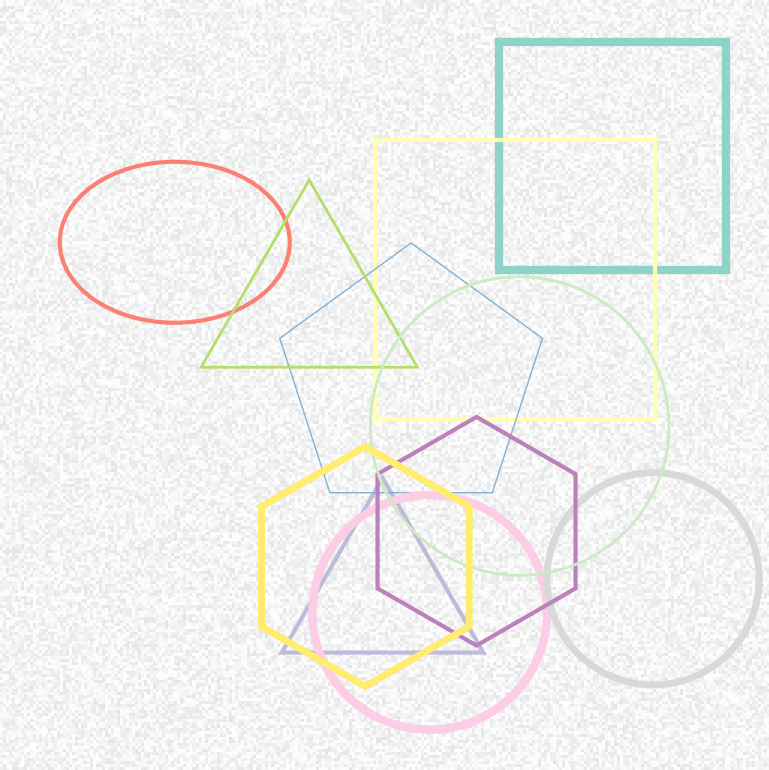[{"shape": "square", "thickness": 3, "radius": 0.74, "center": [0.795, 0.797]}, {"shape": "square", "thickness": 1.5, "radius": 0.91, "center": [0.669, 0.637]}, {"shape": "triangle", "thickness": 1.5, "radius": 0.76, "center": [0.497, 0.228]}, {"shape": "oval", "thickness": 1.5, "radius": 0.75, "center": [0.227, 0.685]}, {"shape": "pentagon", "thickness": 0.5, "radius": 0.9, "center": [0.534, 0.505]}, {"shape": "triangle", "thickness": 1, "radius": 0.81, "center": [0.402, 0.604]}, {"shape": "circle", "thickness": 3, "radius": 0.76, "center": [0.558, 0.205]}, {"shape": "circle", "thickness": 2.5, "radius": 0.69, "center": [0.848, 0.248]}, {"shape": "hexagon", "thickness": 1.5, "radius": 0.74, "center": [0.619, 0.31]}, {"shape": "circle", "thickness": 1, "radius": 0.97, "center": [0.675, 0.447]}, {"shape": "hexagon", "thickness": 2.5, "radius": 0.78, "center": [0.474, 0.264]}]